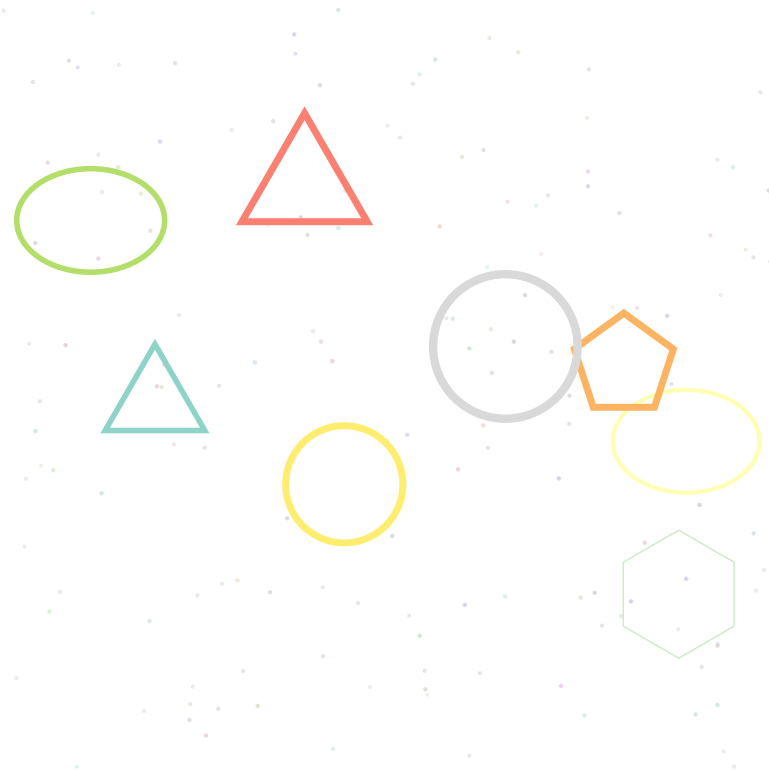[{"shape": "triangle", "thickness": 2, "radius": 0.37, "center": [0.201, 0.478]}, {"shape": "oval", "thickness": 1.5, "radius": 0.48, "center": [0.891, 0.427]}, {"shape": "triangle", "thickness": 2.5, "radius": 0.47, "center": [0.396, 0.759]}, {"shape": "pentagon", "thickness": 2.5, "radius": 0.34, "center": [0.81, 0.526]}, {"shape": "oval", "thickness": 2, "radius": 0.48, "center": [0.118, 0.714]}, {"shape": "circle", "thickness": 3, "radius": 0.47, "center": [0.656, 0.55]}, {"shape": "hexagon", "thickness": 0.5, "radius": 0.42, "center": [0.881, 0.228]}, {"shape": "circle", "thickness": 2.5, "radius": 0.38, "center": [0.447, 0.371]}]